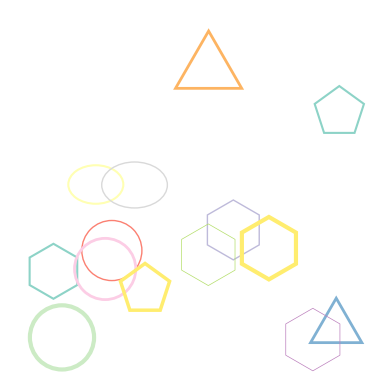[{"shape": "hexagon", "thickness": 1.5, "radius": 0.36, "center": [0.139, 0.295]}, {"shape": "pentagon", "thickness": 1.5, "radius": 0.34, "center": [0.881, 0.709]}, {"shape": "oval", "thickness": 1.5, "radius": 0.36, "center": [0.249, 0.521]}, {"shape": "hexagon", "thickness": 1, "radius": 0.39, "center": [0.606, 0.403]}, {"shape": "circle", "thickness": 1, "radius": 0.39, "center": [0.291, 0.349]}, {"shape": "triangle", "thickness": 2, "radius": 0.38, "center": [0.873, 0.148]}, {"shape": "triangle", "thickness": 2, "radius": 0.5, "center": [0.542, 0.82]}, {"shape": "hexagon", "thickness": 0.5, "radius": 0.4, "center": [0.541, 0.338]}, {"shape": "circle", "thickness": 2, "radius": 0.4, "center": [0.273, 0.301]}, {"shape": "oval", "thickness": 1, "radius": 0.43, "center": [0.349, 0.52]}, {"shape": "hexagon", "thickness": 0.5, "radius": 0.41, "center": [0.813, 0.118]}, {"shape": "circle", "thickness": 3, "radius": 0.42, "center": [0.161, 0.124]}, {"shape": "pentagon", "thickness": 2.5, "radius": 0.34, "center": [0.377, 0.249]}, {"shape": "hexagon", "thickness": 3, "radius": 0.41, "center": [0.698, 0.355]}]